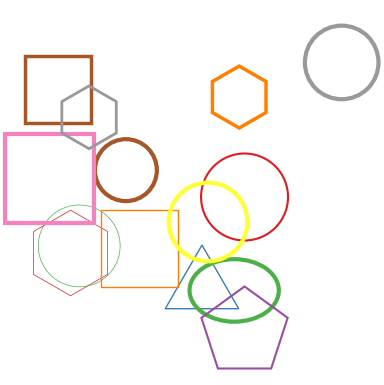[{"shape": "circle", "thickness": 1.5, "radius": 0.56, "center": [0.635, 0.488]}, {"shape": "hexagon", "thickness": 0.5, "radius": 0.56, "center": [0.183, 0.343]}, {"shape": "triangle", "thickness": 1, "radius": 0.55, "center": [0.525, 0.253]}, {"shape": "circle", "thickness": 0.5, "radius": 0.53, "center": [0.206, 0.361]}, {"shape": "oval", "thickness": 3, "radius": 0.58, "center": [0.608, 0.246]}, {"shape": "pentagon", "thickness": 1.5, "radius": 0.59, "center": [0.635, 0.138]}, {"shape": "hexagon", "thickness": 2.5, "radius": 0.4, "center": [0.621, 0.748]}, {"shape": "square", "thickness": 1, "radius": 0.5, "center": [0.362, 0.354]}, {"shape": "circle", "thickness": 3, "radius": 0.51, "center": [0.54, 0.424]}, {"shape": "circle", "thickness": 3, "radius": 0.4, "center": [0.327, 0.558]}, {"shape": "square", "thickness": 2.5, "radius": 0.43, "center": [0.151, 0.767]}, {"shape": "square", "thickness": 3, "radius": 0.58, "center": [0.129, 0.536]}, {"shape": "circle", "thickness": 3, "radius": 0.48, "center": [0.888, 0.838]}, {"shape": "hexagon", "thickness": 2, "radius": 0.41, "center": [0.231, 0.695]}]